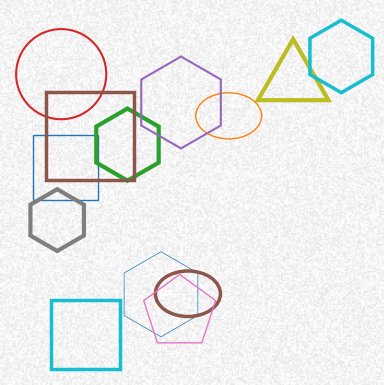[{"shape": "hexagon", "thickness": 0.5, "radius": 0.55, "center": [0.418, 0.236]}, {"shape": "square", "thickness": 1, "radius": 0.42, "center": [0.17, 0.564]}, {"shape": "oval", "thickness": 1, "radius": 0.43, "center": [0.594, 0.699]}, {"shape": "hexagon", "thickness": 3, "radius": 0.47, "center": [0.331, 0.624]}, {"shape": "circle", "thickness": 1.5, "radius": 0.59, "center": [0.159, 0.807]}, {"shape": "hexagon", "thickness": 1.5, "radius": 0.6, "center": [0.47, 0.734]}, {"shape": "oval", "thickness": 2.5, "radius": 0.42, "center": [0.488, 0.237]}, {"shape": "square", "thickness": 2.5, "radius": 0.57, "center": [0.233, 0.648]}, {"shape": "pentagon", "thickness": 1, "radius": 0.49, "center": [0.467, 0.189]}, {"shape": "hexagon", "thickness": 3, "radius": 0.4, "center": [0.149, 0.428]}, {"shape": "triangle", "thickness": 3, "radius": 0.53, "center": [0.761, 0.793]}, {"shape": "hexagon", "thickness": 2.5, "radius": 0.47, "center": [0.886, 0.853]}, {"shape": "square", "thickness": 2.5, "radius": 0.45, "center": [0.221, 0.132]}]